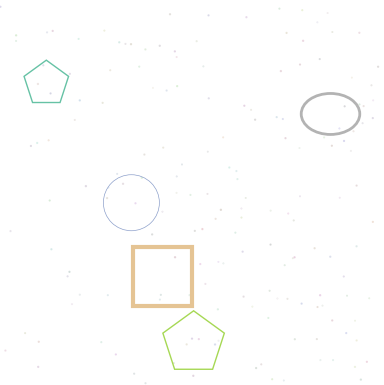[{"shape": "pentagon", "thickness": 1, "radius": 0.3, "center": [0.12, 0.783]}, {"shape": "circle", "thickness": 0.5, "radius": 0.36, "center": [0.341, 0.473]}, {"shape": "pentagon", "thickness": 1, "radius": 0.42, "center": [0.503, 0.109]}, {"shape": "square", "thickness": 3, "radius": 0.38, "center": [0.422, 0.281]}, {"shape": "oval", "thickness": 2, "radius": 0.38, "center": [0.858, 0.704]}]